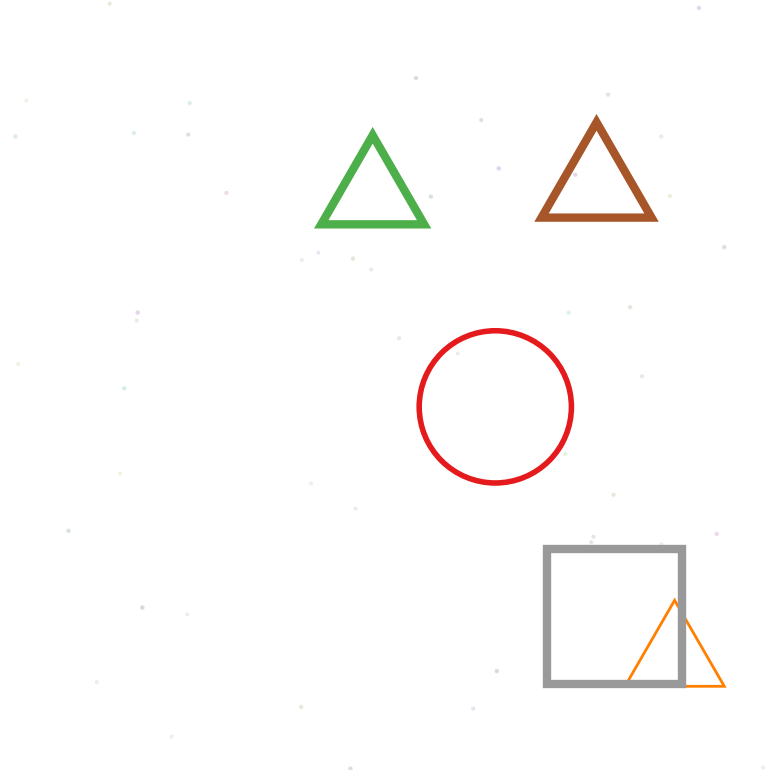[{"shape": "circle", "thickness": 2, "radius": 0.49, "center": [0.643, 0.472]}, {"shape": "triangle", "thickness": 3, "radius": 0.39, "center": [0.484, 0.747]}, {"shape": "triangle", "thickness": 1, "radius": 0.37, "center": [0.876, 0.146]}, {"shape": "triangle", "thickness": 3, "radius": 0.41, "center": [0.775, 0.759]}, {"shape": "square", "thickness": 3, "radius": 0.44, "center": [0.798, 0.199]}]